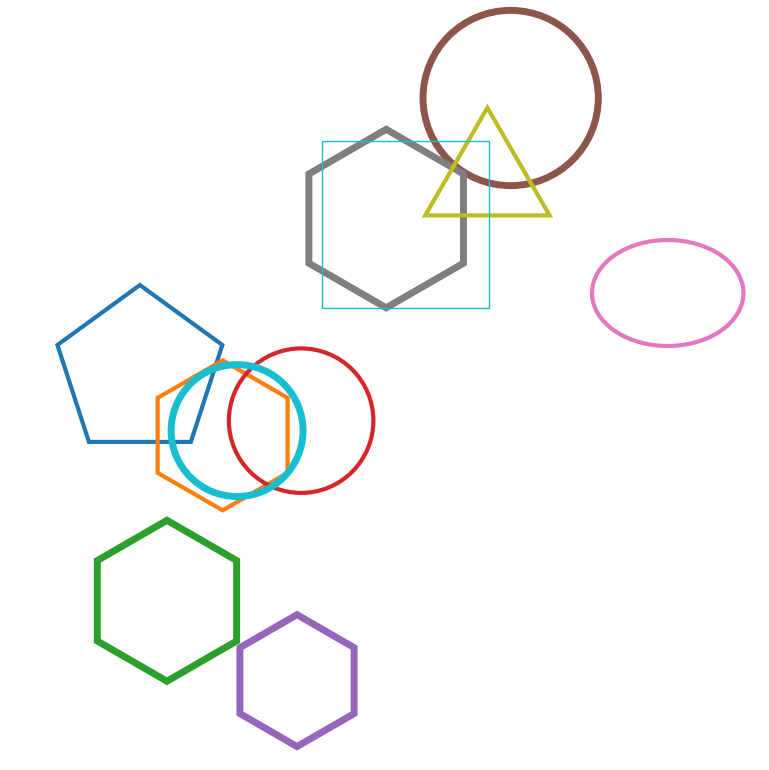[{"shape": "pentagon", "thickness": 1.5, "radius": 0.56, "center": [0.182, 0.517]}, {"shape": "hexagon", "thickness": 1.5, "radius": 0.49, "center": [0.289, 0.435]}, {"shape": "hexagon", "thickness": 2.5, "radius": 0.52, "center": [0.217, 0.22]}, {"shape": "circle", "thickness": 1.5, "radius": 0.47, "center": [0.391, 0.454]}, {"shape": "hexagon", "thickness": 2.5, "radius": 0.43, "center": [0.386, 0.116]}, {"shape": "circle", "thickness": 2.5, "radius": 0.57, "center": [0.663, 0.873]}, {"shape": "oval", "thickness": 1.5, "radius": 0.49, "center": [0.867, 0.619]}, {"shape": "hexagon", "thickness": 2.5, "radius": 0.58, "center": [0.502, 0.716]}, {"shape": "triangle", "thickness": 1.5, "radius": 0.47, "center": [0.633, 0.767]}, {"shape": "circle", "thickness": 2.5, "radius": 0.43, "center": [0.308, 0.441]}, {"shape": "square", "thickness": 0.5, "radius": 0.54, "center": [0.527, 0.708]}]